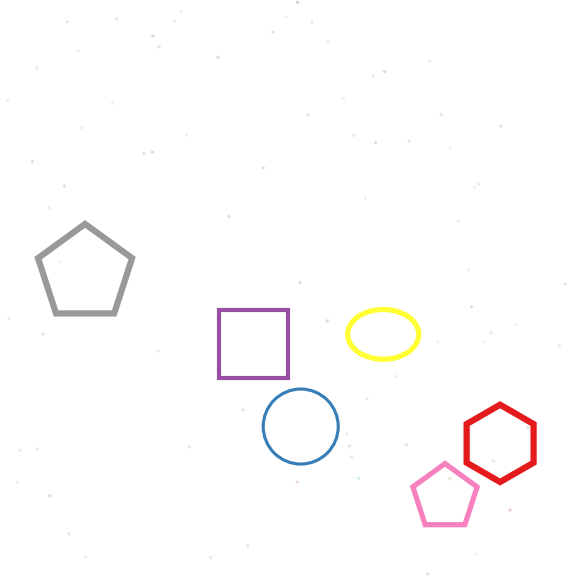[{"shape": "hexagon", "thickness": 3, "radius": 0.33, "center": [0.866, 0.231]}, {"shape": "circle", "thickness": 1.5, "radius": 0.32, "center": [0.521, 0.261]}, {"shape": "square", "thickness": 2, "radius": 0.3, "center": [0.439, 0.403]}, {"shape": "oval", "thickness": 2.5, "radius": 0.31, "center": [0.664, 0.42]}, {"shape": "pentagon", "thickness": 2.5, "radius": 0.29, "center": [0.771, 0.138]}, {"shape": "pentagon", "thickness": 3, "radius": 0.43, "center": [0.147, 0.526]}]